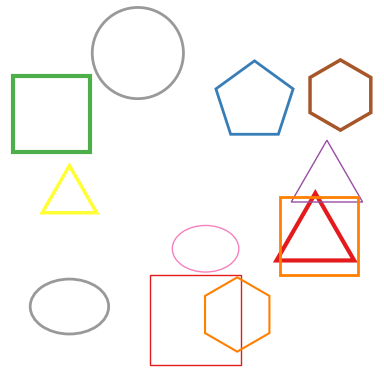[{"shape": "square", "thickness": 1, "radius": 0.59, "center": [0.508, 0.169]}, {"shape": "triangle", "thickness": 3, "radius": 0.58, "center": [0.819, 0.382]}, {"shape": "pentagon", "thickness": 2, "radius": 0.53, "center": [0.661, 0.737]}, {"shape": "square", "thickness": 3, "radius": 0.5, "center": [0.134, 0.703]}, {"shape": "triangle", "thickness": 1, "radius": 0.54, "center": [0.849, 0.529]}, {"shape": "square", "thickness": 2, "radius": 0.51, "center": [0.829, 0.386]}, {"shape": "hexagon", "thickness": 1.5, "radius": 0.48, "center": [0.616, 0.183]}, {"shape": "triangle", "thickness": 2.5, "radius": 0.41, "center": [0.18, 0.488]}, {"shape": "hexagon", "thickness": 2.5, "radius": 0.46, "center": [0.884, 0.753]}, {"shape": "oval", "thickness": 1, "radius": 0.43, "center": [0.534, 0.354]}, {"shape": "circle", "thickness": 2, "radius": 0.59, "center": [0.358, 0.862]}, {"shape": "oval", "thickness": 2, "radius": 0.51, "center": [0.18, 0.204]}]